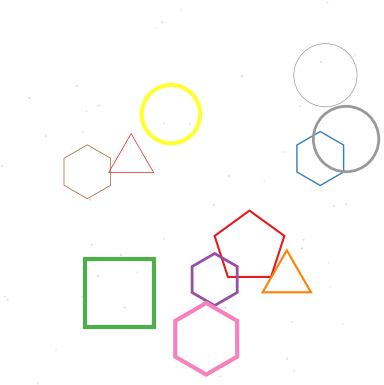[{"shape": "pentagon", "thickness": 1.5, "radius": 0.48, "center": [0.648, 0.358]}, {"shape": "triangle", "thickness": 0.5, "radius": 0.34, "center": [0.341, 0.585]}, {"shape": "hexagon", "thickness": 1, "radius": 0.35, "center": [0.832, 0.588]}, {"shape": "square", "thickness": 3, "radius": 0.44, "center": [0.311, 0.239]}, {"shape": "hexagon", "thickness": 2, "radius": 0.34, "center": [0.558, 0.274]}, {"shape": "triangle", "thickness": 1.5, "radius": 0.36, "center": [0.745, 0.277]}, {"shape": "circle", "thickness": 3, "radius": 0.38, "center": [0.444, 0.703]}, {"shape": "hexagon", "thickness": 0.5, "radius": 0.35, "center": [0.227, 0.554]}, {"shape": "hexagon", "thickness": 3, "radius": 0.46, "center": [0.536, 0.12]}, {"shape": "circle", "thickness": 0.5, "radius": 0.41, "center": [0.845, 0.805]}, {"shape": "circle", "thickness": 2, "radius": 0.42, "center": [0.899, 0.639]}]